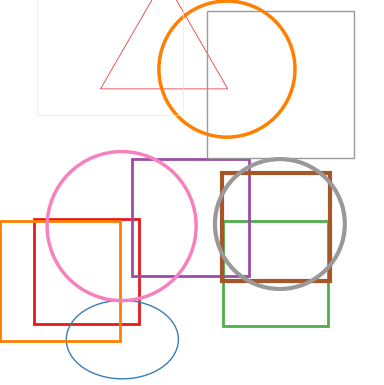[{"shape": "triangle", "thickness": 0.5, "radius": 0.95, "center": [0.426, 0.864]}, {"shape": "square", "thickness": 2, "radius": 0.68, "center": [0.224, 0.295]}, {"shape": "oval", "thickness": 1, "radius": 0.73, "center": [0.318, 0.118]}, {"shape": "square", "thickness": 2, "radius": 0.68, "center": [0.716, 0.289]}, {"shape": "square", "thickness": 2, "radius": 0.76, "center": [0.494, 0.435]}, {"shape": "circle", "thickness": 2.5, "radius": 0.88, "center": [0.589, 0.82]}, {"shape": "square", "thickness": 2, "radius": 0.78, "center": [0.157, 0.27]}, {"shape": "square", "thickness": 0.5, "radius": 0.94, "center": [0.286, 0.889]}, {"shape": "square", "thickness": 3, "radius": 0.7, "center": [0.716, 0.409]}, {"shape": "circle", "thickness": 2.5, "radius": 0.97, "center": [0.316, 0.413]}, {"shape": "square", "thickness": 1, "radius": 0.95, "center": [0.729, 0.78]}, {"shape": "circle", "thickness": 3, "radius": 0.84, "center": [0.727, 0.418]}]